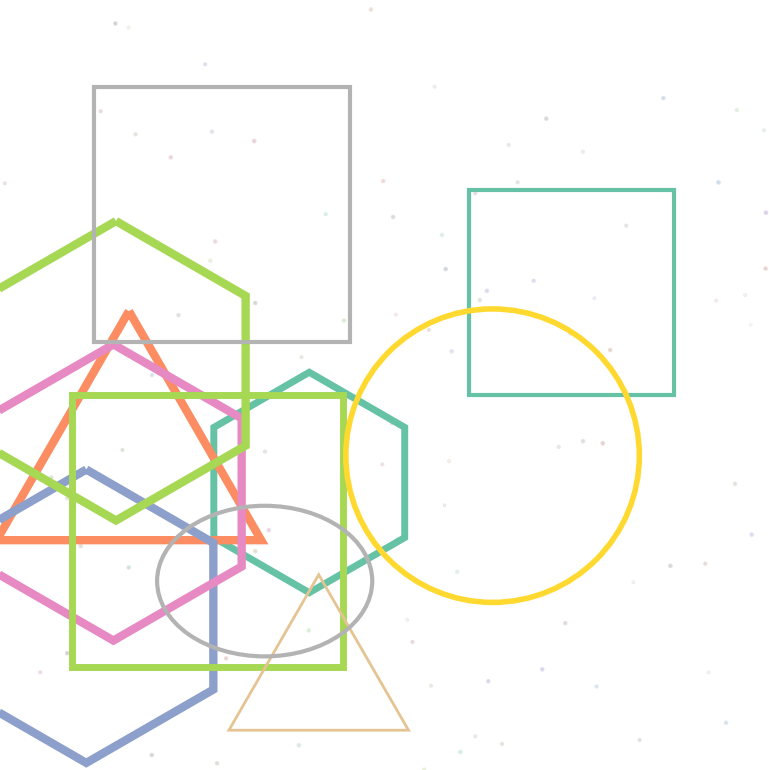[{"shape": "square", "thickness": 1.5, "radius": 0.67, "center": [0.742, 0.62]}, {"shape": "hexagon", "thickness": 2.5, "radius": 0.72, "center": [0.402, 0.373]}, {"shape": "triangle", "thickness": 3, "radius": 0.99, "center": [0.167, 0.398]}, {"shape": "hexagon", "thickness": 3, "radius": 0.95, "center": [0.112, 0.2]}, {"shape": "hexagon", "thickness": 3, "radius": 0.96, "center": [0.147, 0.36]}, {"shape": "hexagon", "thickness": 3, "radius": 0.97, "center": [0.151, 0.518]}, {"shape": "square", "thickness": 2.5, "radius": 0.88, "center": [0.269, 0.31]}, {"shape": "circle", "thickness": 2, "radius": 0.95, "center": [0.64, 0.408]}, {"shape": "triangle", "thickness": 1, "radius": 0.67, "center": [0.414, 0.119]}, {"shape": "square", "thickness": 1.5, "radius": 0.83, "center": [0.288, 0.722]}, {"shape": "oval", "thickness": 1.5, "radius": 0.7, "center": [0.344, 0.245]}]